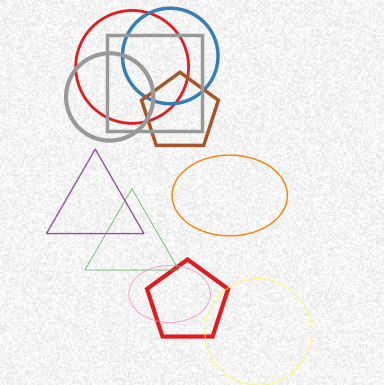[{"shape": "circle", "thickness": 2, "radius": 0.73, "center": [0.343, 0.826]}, {"shape": "pentagon", "thickness": 3, "radius": 0.55, "center": [0.487, 0.215]}, {"shape": "circle", "thickness": 2.5, "radius": 0.62, "center": [0.442, 0.855]}, {"shape": "triangle", "thickness": 0.5, "radius": 0.7, "center": [0.343, 0.369]}, {"shape": "triangle", "thickness": 1, "radius": 0.73, "center": [0.247, 0.466]}, {"shape": "oval", "thickness": 1, "radius": 0.75, "center": [0.597, 0.492]}, {"shape": "circle", "thickness": 0.5, "radius": 0.69, "center": [0.671, 0.138]}, {"shape": "pentagon", "thickness": 2.5, "radius": 0.52, "center": [0.467, 0.707]}, {"shape": "oval", "thickness": 0.5, "radius": 0.53, "center": [0.441, 0.237]}, {"shape": "square", "thickness": 2.5, "radius": 0.62, "center": [0.401, 0.785]}, {"shape": "circle", "thickness": 3, "radius": 0.57, "center": [0.285, 0.748]}]